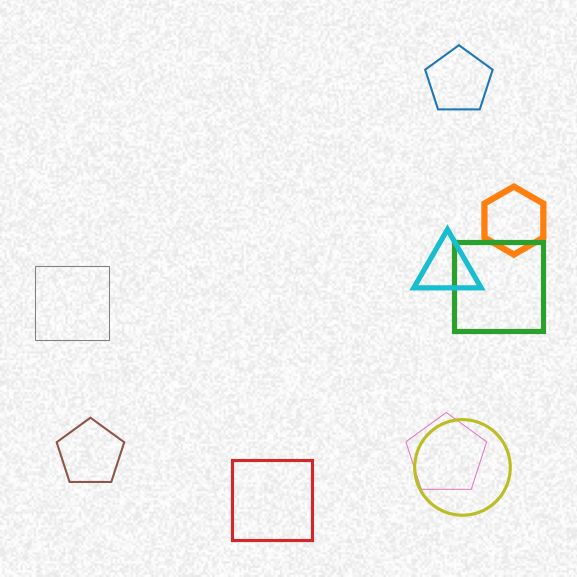[{"shape": "pentagon", "thickness": 1, "radius": 0.31, "center": [0.795, 0.859]}, {"shape": "hexagon", "thickness": 3, "radius": 0.29, "center": [0.89, 0.617]}, {"shape": "square", "thickness": 2.5, "radius": 0.39, "center": [0.863, 0.503]}, {"shape": "square", "thickness": 1.5, "radius": 0.35, "center": [0.471, 0.134]}, {"shape": "pentagon", "thickness": 1, "radius": 0.31, "center": [0.157, 0.214]}, {"shape": "pentagon", "thickness": 0.5, "radius": 0.37, "center": [0.773, 0.211]}, {"shape": "square", "thickness": 0.5, "radius": 0.32, "center": [0.125, 0.475]}, {"shape": "circle", "thickness": 1.5, "radius": 0.41, "center": [0.801, 0.19]}, {"shape": "triangle", "thickness": 2.5, "radius": 0.34, "center": [0.775, 0.534]}]